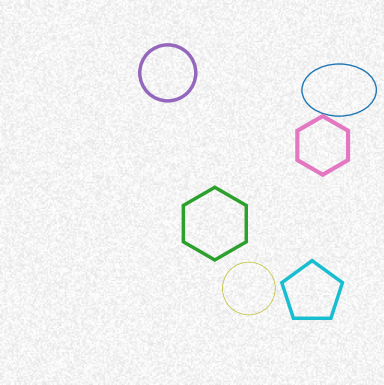[{"shape": "oval", "thickness": 1, "radius": 0.48, "center": [0.881, 0.766]}, {"shape": "hexagon", "thickness": 2.5, "radius": 0.47, "center": [0.558, 0.419]}, {"shape": "circle", "thickness": 2.5, "radius": 0.36, "center": [0.436, 0.811]}, {"shape": "hexagon", "thickness": 3, "radius": 0.38, "center": [0.838, 0.622]}, {"shape": "circle", "thickness": 0.5, "radius": 0.34, "center": [0.646, 0.251]}, {"shape": "pentagon", "thickness": 2.5, "radius": 0.41, "center": [0.811, 0.24]}]